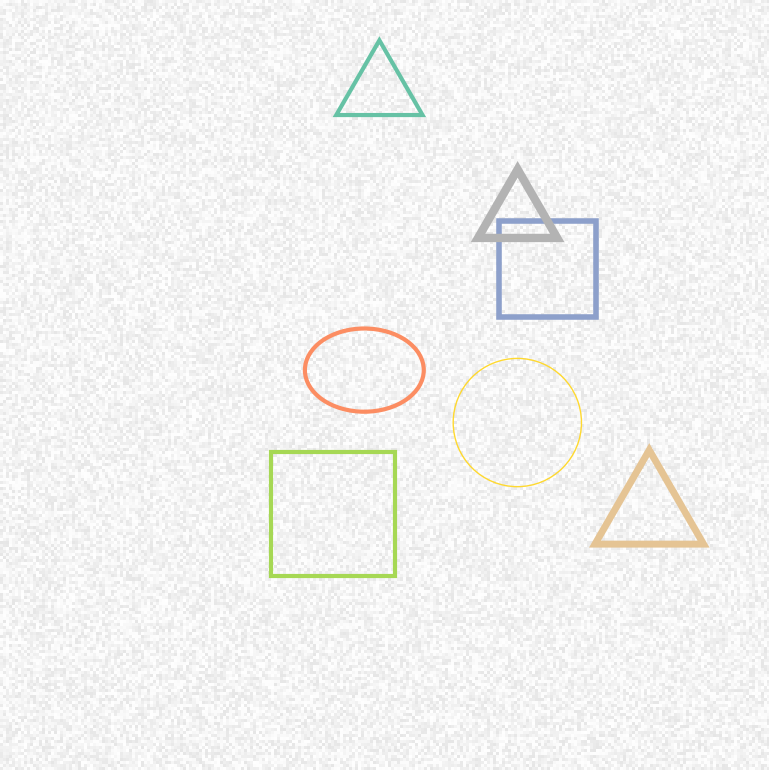[{"shape": "triangle", "thickness": 1.5, "radius": 0.32, "center": [0.493, 0.883]}, {"shape": "oval", "thickness": 1.5, "radius": 0.39, "center": [0.473, 0.519]}, {"shape": "square", "thickness": 2, "radius": 0.31, "center": [0.711, 0.65]}, {"shape": "square", "thickness": 1.5, "radius": 0.4, "center": [0.432, 0.333]}, {"shape": "circle", "thickness": 0.5, "radius": 0.42, "center": [0.672, 0.451]}, {"shape": "triangle", "thickness": 2.5, "radius": 0.41, "center": [0.843, 0.334]}, {"shape": "triangle", "thickness": 3, "radius": 0.3, "center": [0.672, 0.721]}]